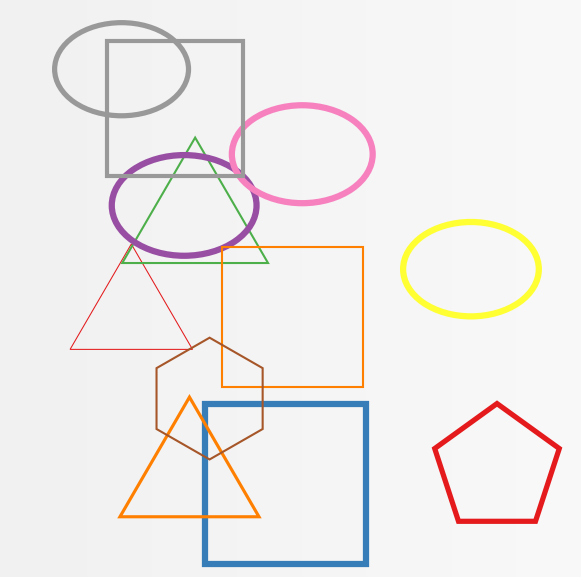[{"shape": "triangle", "thickness": 0.5, "radius": 0.61, "center": [0.226, 0.455]}, {"shape": "pentagon", "thickness": 2.5, "radius": 0.56, "center": [0.855, 0.188]}, {"shape": "square", "thickness": 3, "radius": 0.69, "center": [0.491, 0.161]}, {"shape": "triangle", "thickness": 1, "radius": 0.72, "center": [0.336, 0.616]}, {"shape": "oval", "thickness": 3, "radius": 0.62, "center": [0.317, 0.643]}, {"shape": "triangle", "thickness": 1.5, "radius": 0.69, "center": [0.326, 0.173]}, {"shape": "square", "thickness": 1, "radius": 0.61, "center": [0.504, 0.45]}, {"shape": "oval", "thickness": 3, "radius": 0.58, "center": [0.81, 0.533]}, {"shape": "hexagon", "thickness": 1, "radius": 0.53, "center": [0.361, 0.309]}, {"shape": "oval", "thickness": 3, "radius": 0.61, "center": [0.52, 0.732]}, {"shape": "oval", "thickness": 2.5, "radius": 0.58, "center": [0.209, 0.879]}, {"shape": "square", "thickness": 2, "radius": 0.59, "center": [0.301, 0.811]}]